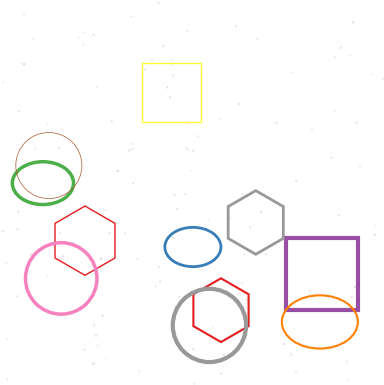[{"shape": "hexagon", "thickness": 1.5, "radius": 0.41, "center": [0.574, 0.194]}, {"shape": "hexagon", "thickness": 1, "radius": 0.45, "center": [0.221, 0.375]}, {"shape": "oval", "thickness": 2, "radius": 0.36, "center": [0.501, 0.358]}, {"shape": "oval", "thickness": 2.5, "radius": 0.4, "center": [0.111, 0.524]}, {"shape": "square", "thickness": 3, "radius": 0.47, "center": [0.837, 0.288]}, {"shape": "oval", "thickness": 1.5, "radius": 0.49, "center": [0.831, 0.164]}, {"shape": "square", "thickness": 1, "radius": 0.38, "center": [0.445, 0.76]}, {"shape": "circle", "thickness": 0.5, "radius": 0.43, "center": [0.127, 0.57]}, {"shape": "circle", "thickness": 2.5, "radius": 0.46, "center": [0.159, 0.277]}, {"shape": "hexagon", "thickness": 2, "radius": 0.41, "center": [0.664, 0.422]}, {"shape": "circle", "thickness": 3, "radius": 0.48, "center": [0.544, 0.155]}]